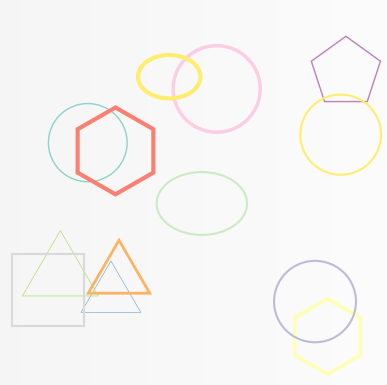[{"shape": "circle", "thickness": 1, "radius": 0.51, "center": [0.227, 0.63]}, {"shape": "hexagon", "thickness": 2.5, "radius": 0.49, "center": [0.845, 0.126]}, {"shape": "circle", "thickness": 1.5, "radius": 0.53, "center": [0.813, 0.217]}, {"shape": "hexagon", "thickness": 3, "radius": 0.56, "center": [0.298, 0.608]}, {"shape": "triangle", "thickness": 0.5, "radius": 0.45, "center": [0.286, 0.233]}, {"shape": "triangle", "thickness": 2, "radius": 0.46, "center": [0.307, 0.284]}, {"shape": "triangle", "thickness": 0.5, "radius": 0.57, "center": [0.156, 0.288]}, {"shape": "circle", "thickness": 2.5, "radius": 0.56, "center": [0.559, 0.769]}, {"shape": "square", "thickness": 1.5, "radius": 0.46, "center": [0.123, 0.246]}, {"shape": "pentagon", "thickness": 1, "radius": 0.47, "center": [0.893, 0.812]}, {"shape": "oval", "thickness": 1.5, "radius": 0.58, "center": [0.521, 0.471]}, {"shape": "circle", "thickness": 1.5, "radius": 0.52, "center": [0.879, 0.65]}, {"shape": "oval", "thickness": 3, "radius": 0.4, "center": [0.437, 0.801]}]